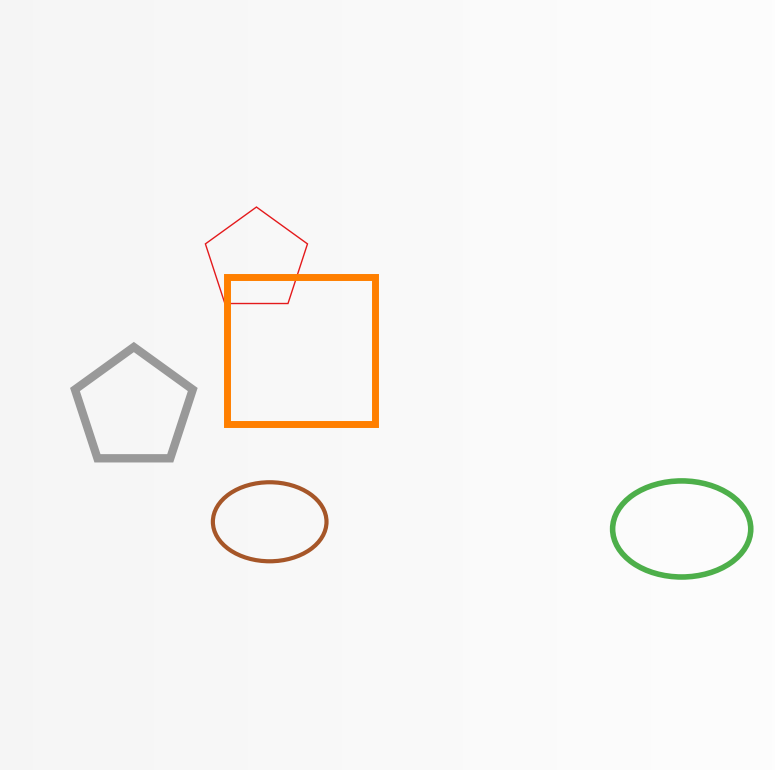[{"shape": "pentagon", "thickness": 0.5, "radius": 0.35, "center": [0.331, 0.662]}, {"shape": "oval", "thickness": 2, "radius": 0.45, "center": [0.88, 0.313]}, {"shape": "square", "thickness": 2.5, "radius": 0.48, "center": [0.388, 0.545]}, {"shape": "oval", "thickness": 1.5, "radius": 0.37, "center": [0.348, 0.322]}, {"shape": "pentagon", "thickness": 3, "radius": 0.4, "center": [0.173, 0.469]}]